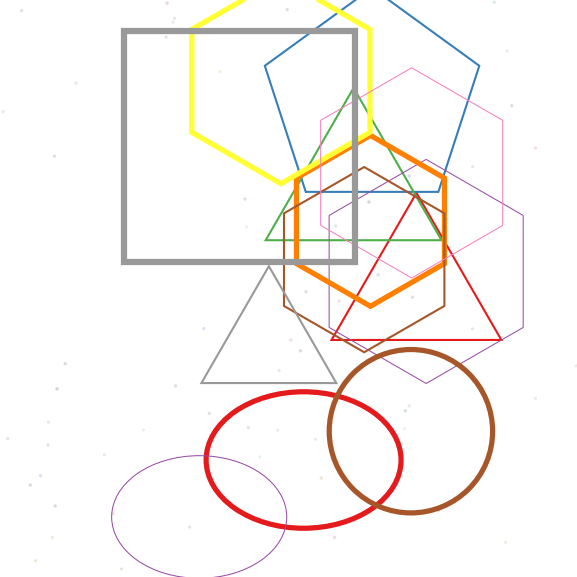[{"shape": "oval", "thickness": 2.5, "radius": 0.84, "center": [0.526, 0.203]}, {"shape": "triangle", "thickness": 1, "radius": 0.85, "center": [0.721, 0.495]}, {"shape": "pentagon", "thickness": 1, "radius": 0.98, "center": [0.644, 0.825]}, {"shape": "triangle", "thickness": 1, "radius": 0.88, "center": [0.612, 0.671]}, {"shape": "oval", "thickness": 0.5, "radius": 0.76, "center": [0.345, 0.104]}, {"shape": "hexagon", "thickness": 0.5, "radius": 0.97, "center": [0.738, 0.529]}, {"shape": "hexagon", "thickness": 2.5, "radius": 0.74, "center": [0.641, 0.617]}, {"shape": "hexagon", "thickness": 2.5, "radius": 0.89, "center": [0.486, 0.859]}, {"shape": "hexagon", "thickness": 1, "radius": 0.8, "center": [0.631, 0.55]}, {"shape": "circle", "thickness": 2.5, "radius": 0.71, "center": [0.712, 0.252]}, {"shape": "hexagon", "thickness": 0.5, "radius": 0.91, "center": [0.713, 0.7]}, {"shape": "square", "thickness": 3, "radius": 1.0, "center": [0.415, 0.745]}, {"shape": "triangle", "thickness": 1, "radius": 0.67, "center": [0.466, 0.403]}]